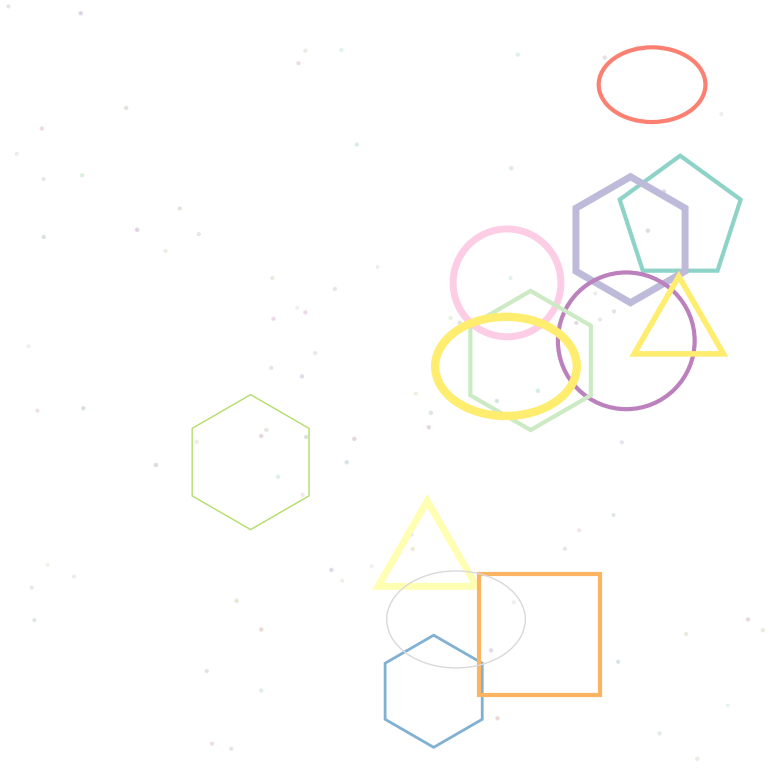[{"shape": "pentagon", "thickness": 1.5, "radius": 0.41, "center": [0.883, 0.715]}, {"shape": "triangle", "thickness": 2.5, "radius": 0.37, "center": [0.555, 0.275]}, {"shape": "hexagon", "thickness": 2.5, "radius": 0.41, "center": [0.819, 0.689]}, {"shape": "oval", "thickness": 1.5, "radius": 0.35, "center": [0.847, 0.89]}, {"shape": "hexagon", "thickness": 1, "radius": 0.36, "center": [0.563, 0.102]}, {"shape": "square", "thickness": 1.5, "radius": 0.39, "center": [0.701, 0.176]}, {"shape": "hexagon", "thickness": 0.5, "radius": 0.44, "center": [0.325, 0.4]}, {"shape": "circle", "thickness": 2.5, "radius": 0.35, "center": [0.658, 0.633]}, {"shape": "oval", "thickness": 0.5, "radius": 0.45, "center": [0.592, 0.196]}, {"shape": "circle", "thickness": 1.5, "radius": 0.44, "center": [0.813, 0.557]}, {"shape": "hexagon", "thickness": 1.5, "radius": 0.45, "center": [0.689, 0.532]}, {"shape": "triangle", "thickness": 2, "radius": 0.34, "center": [0.882, 0.574]}, {"shape": "oval", "thickness": 3, "radius": 0.46, "center": [0.657, 0.524]}]